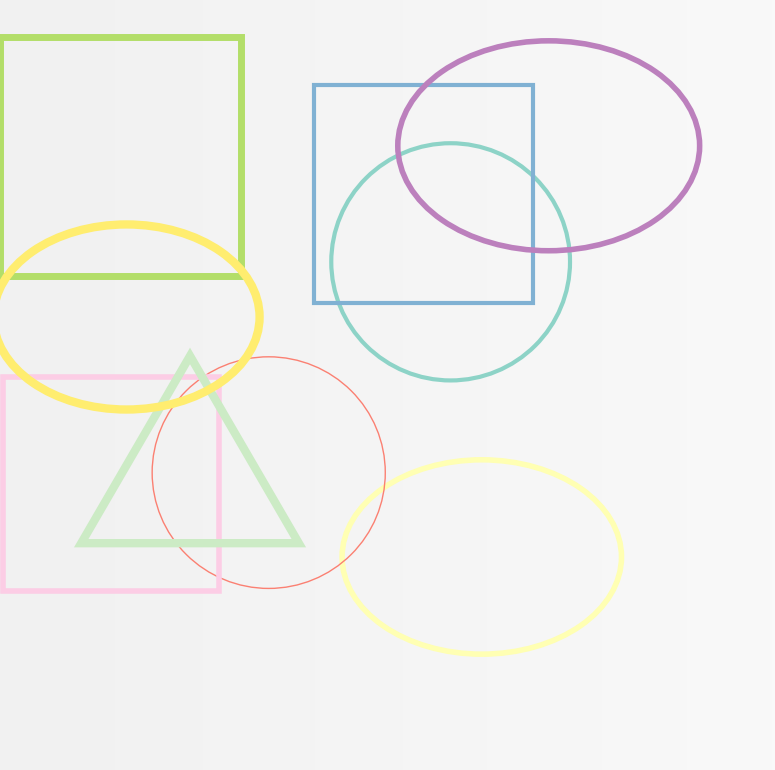[{"shape": "circle", "thickness": 1.5, "radius": 0.77, "center": [0.581, 0.66]}, {"shape": "oval", "thickness": 2, "radius": 0.9, "center": [0.622, 0.277]}, {"shape": "circle", "thickness": 0.5, "radius": 0.75, "center": [0.347, 0.386]}, {"shape": "square", "thickness": 1.5, "radius": 0.71, "center": [0.547, 0.748]}, {"shape": "square", "thickness": 2.5, "radius": 0.78, "center": [0.155, 0.797]}, {"shape": "square", "thickness": 2, "radius": 0.7, "center": [0.143, 0.372]}, {"shape": "oval", "thickness": 2, "radius": 0.97, "center": [0.708, 0.811]}, {"shape": "triangle", "thickness": 3, "radius": 0.81, "center": [0.245, 0.376]}, {"shape": "oval", "thickness": 3, "radius": 0.86, "center": [0.163, 0.588]}]